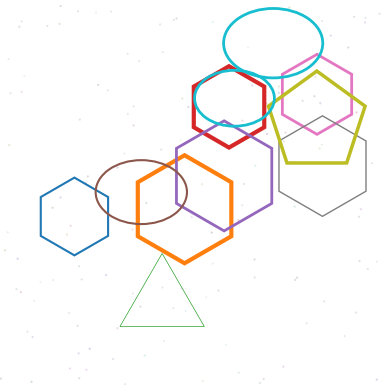[{"shape": "hexagon", "thickness": 1.5, "radius": 0.5, "center": [0.193, 0.438]}, {"shape": "hexagon", "thickness": 3, "radius": 0.7, "center": [0.479, 0.457]}, {"shape": "triangle", "thickness": 0.5, "radius": 0.63, "center": [0.421, 0.215]}, {"shape": "hexagon", "thickness": 3, "radius": 0.53, "center": [0.595, 0.722]}, {"shape": "hexagon", "thickness": 2, "radius": 0.71, "center": [0.582, 0.543]}, {"shape": "oval", "thickness": 1.5, "radius": 0.59, "center": [0.367, 0.501]}, {"shape": "hexagon", "thickness": 2, "radius": 0.52, "center": [0.823, 0.755]}, {"shape": "hexagon", "thickness": 1, "radius": 0.65, "center": [0.838, 0.569]}, {"shape": "pentagon", "thickness": 2.5, "radius": 0.66, "center": [0.823, 0.683]}, {"shape": "oval", "thickness": 2, "radius": 0.64, "center": [0.71, 0.888]}, {"shape": "oval", "thickness": 2, "radius": 0.52, "center": [0.609, 0.745]}]